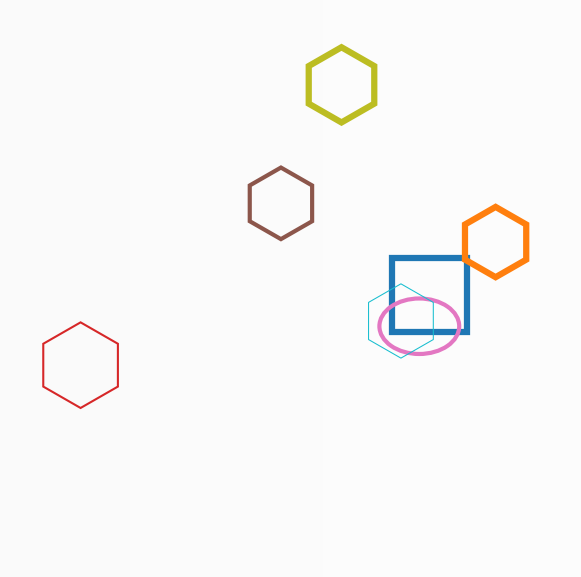[{"shape": "square", "thickness": 3, "radius": 0.32, "center": [0.739, 0.488]}, {"shape": "hexagon", "thickness": 3, "radius": 0.3, "center": [0.853, 0.58]}, {"shape": "hexagon", "thickness": 1, "radius": 0.37, "center": [0.139, 0.367]}, {"shape": "hexagon", "thickness": 2, "radius": 0.31, "center": [0.483, 0.647]}, {"shape": "oval", "thickness": 2, "radius": 0.34, "center": [0.721, 0.434]}, {"shape": "hexagon", "thickness": 3, "radius": 0.33, "center": [0.588, 0.852]}, {"shape": "hexagon", "thickness": 0.5, "radius": 0.32, "center": [0.69, 0.443]}]